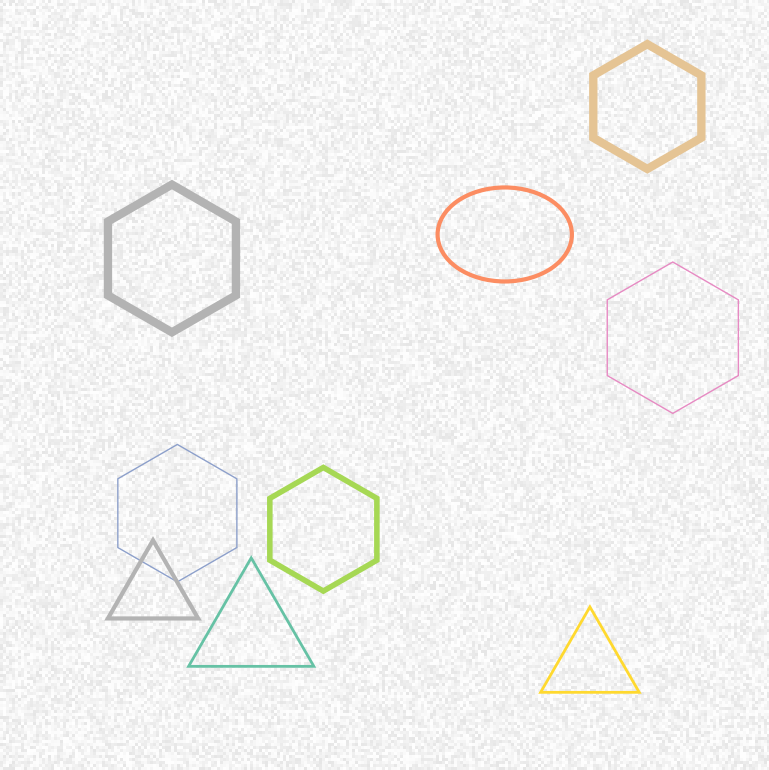[{"shape": "triangle", "thickness": 1, "radius": 0.47, "center": [0.326, 0.182]}, {"shape": "oval", "thickness": 1.5, "radius": 0.44, "center": [0.656, 0.695]}, {"shape": "hexagon", "thickness": 0.5, "radius": 0.45, "center": [0.23, 0.334]}, {"shape": "hexagon", "thickness": 0.5, "radius": 0.49, "center": [0.874, 0.561]}, {"shape": "hexagon", "thickness": 2, "radius": 0.4, "center": [0.42, 0.313]}, {"shape": "triangle", "thickness": 1, "radius": 0.37, "center": [0.766, 0.138]}, {"shape": "hexagon", "thickness": 3, "radius": 0.41, "center": [0.841, 0.862]}, {"shape": "hexagon", "thickness": 3, "radius": 0.48, "center": [0.223, 0.664]}, {"shape": "triangle", "thickness": 1.5, "radius": 0.34, "center": [0.199, 0.231]}]